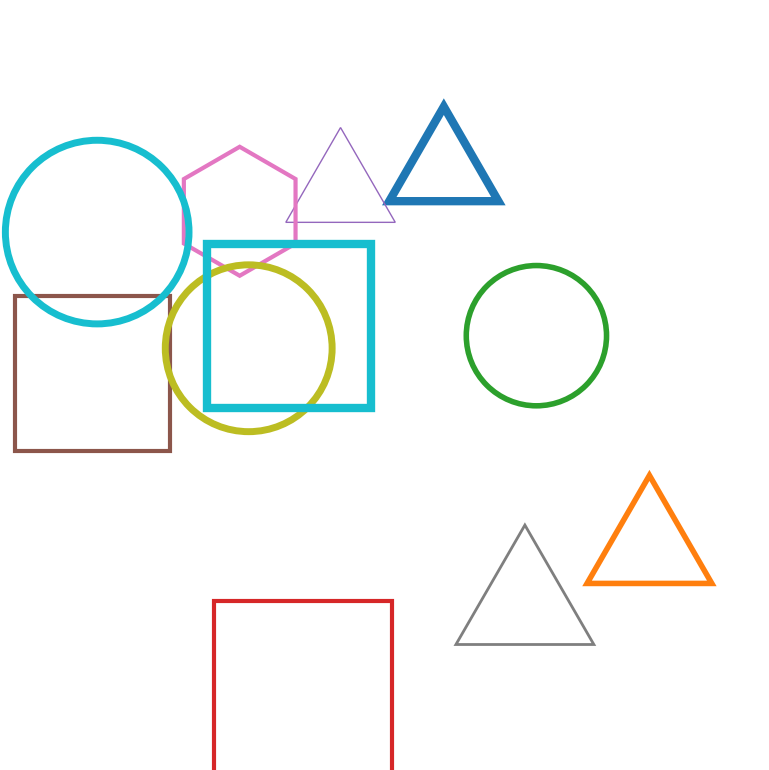[{"shape": "triangle", "thickness": 3, "radius": 0.41, "center": [0.576, 0.78]}, {"shape": "triangle", "thickness": 2, "radius": 0.47, "center": [0.843, 0.289]}, {"shape": "circle", "thickness": 2, "radius": 0.46, "center": [0.697, 0.564]}, {"shape": "square", "thickness": 1.5, "radius": 0.58, "center": [0.393, 0.103]}, {"shape": "triangle", "thickness": 0.5, "radius": 0.41, "center": [0.442, 0.752]}, {"shape": "square", "thickness": 1.5, "radius": 0.5, "center": [0.12, 0.515]}, {"shape": "hexagon", "thickness": 1.5, "radius": 0.42, "center": [0.311, 0.726]}, {"shape": "triangle", "thickness": 1, "radius": 0.52, "center": [0.682, 0.215]}, {"shape": "circle", "thickness": 2.5, "radius": 0.54, "center": [0.323, 0.548]}, {"shape": "circle", "thickness": 2.5, "radius": 0.6, "center": [0.126, 0.699]}, {"shape": "square", "thickness": 3, "radius": 0.53, "center": [0.375, 0.577]}]